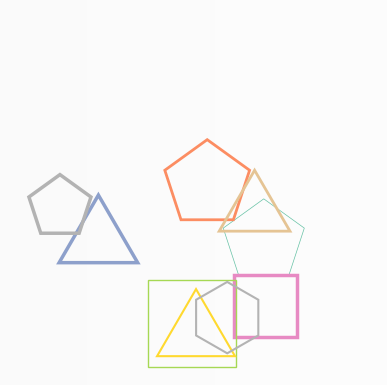[{"shape": "pentagon", "thickness": 0.5, "radius": 0.55, "center": [0.681, 0.374]}, {"shape": "pentagon", "thickness": 2, "radius": 0.58, "center": [0.535, 0.522]}, {"shape": "triangle", "thickness": 2.5, "radius": 0.59, "center": [0.254, 0.376]}, {"shape": "square", "thickness": 2.5, "radius": 0.4, "center": [0.685, 0.205]}, {"shape": "square", "thickness": 1, "radius": 0.57, "center": [0.495, 0.159]}, {"shape": "triangle", "thickness": 1.5, "radius": 0.58, "center": [0.506, 0.133]}, {"shape": "triangle", "thickness": 2, "radius": 0.53, "center": [0.657, 0.452]}, {"shape": "hexagon", "thickness": 1.5, "radius": 0.46, "center": [0.586, 0.175]}, {"shape": "pentagon", "thickness": 2.5, "radius": 0.42, "center": [0.155, 0.462]}]